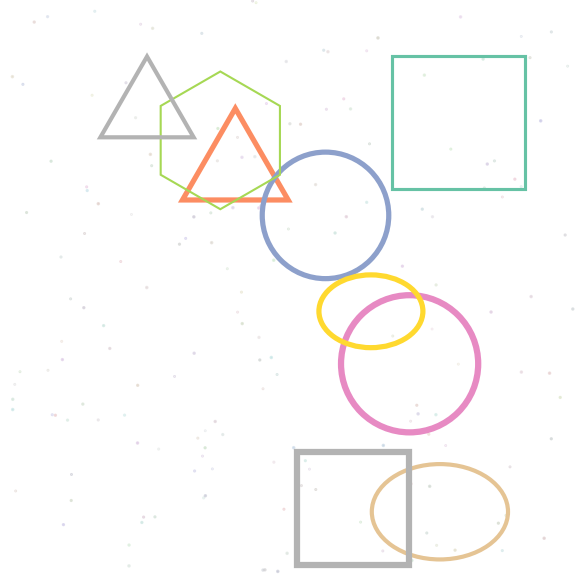[{"shape": "square", "thickness": 1.5, "radius": 0.58, "center": [0.794, 0.788]}, {"shape": "triangle", "thickness": 2.5, "radius": 0.53, "center": [0.407, 0.706]}, {"shape": "circle", "thickness": 2.5, "radius": 0.55, "center": [0.564, 0.626]}, {"shape": "circle", "thickness": 3, "radius": 0.59, "center": [0.709, 0.369]}, {"shape": "hexagon", "thickness": 1, "radius": 0.6, "center": [0.381, 0.756]}, {"shape": "oval", "thickness": 2.5, "radius": 0.45, "center": [0.642, 0.46]}, {"shape": "oval", "thickness": 2, "radius": 0.59, "center": [0.762, 0.113]}, {"shape": "square", "thickness": 3, "radius": 0.49, "center": [0.611, 0.118]}, {"shape": "triangle", "thickness": 2, "radius": 0.47, "center": [0.255, 0.808]}]